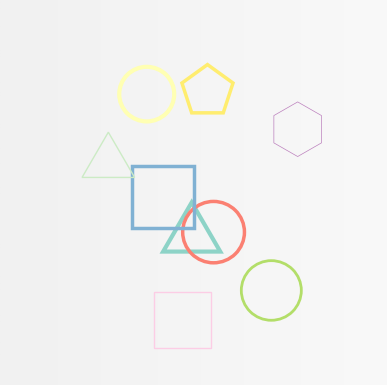[{"shape": "triangle", "thickness": 3, "radius": 0.43, "center": [0.495, 0.389]}, {"shape": "circle", "thickness": 3, "radius": 0.35, "center": [0.379, 0.756]}, {"shape": "circle", "thickness": 2.5, "radius": 0.4, "center": [0.551, 0.397]}, {"shape": "square", "thickness": 2.5, "radius": 0.4, "center": [0.422, 0.488]}, {"shape": "circle", "thickness": 2, "radius": 0.39, "center": [0.7, 0.246]}, {"shape": "square", "thickness": 1, "radius": 0.37, "center": [0.47, 0.168]}, {"shape": "hexagon", "thickness": 0.5, "radius": 0.35, "center": [0.768, 0.664]}, {"shape": "triangle", "thickness": 1, "radius": 0.39, "center": [0.28, 0.578]}, {"shape": "pentagon", "thickness": 2.5, "radius": 0.35, "center": [0.535, 0.763]}]